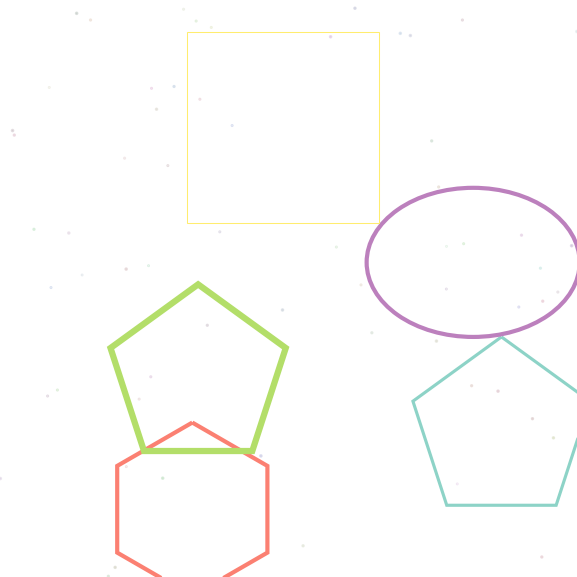[{"shape": "pentagon", "thickness": 1.5, "radius": 0.81, "center": [0.868, 0.255]}, {"shape": "hexagon", "thickness": 2, "radius": 0.75, "center": [0.333, 0.117]}, {"shape": "pentagon", "thickness": 3, "radius": 0.8, "center": [0.343, 0.347]}, {"shape": "oval", "thickness": 2, "radius": 0.92, "center": [0.819, 0.545]}, {"shape": "square", "thickness": 0.5, "radius": 0.83, "center": [0.49, 0.778]}]